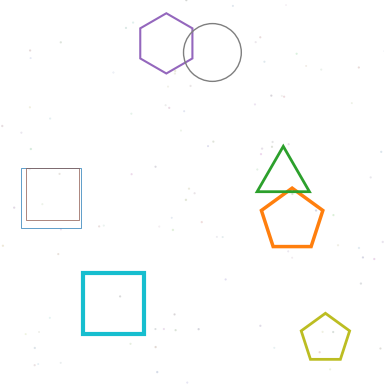[{"shape": "square", "thickness": 0.5, "radius": 0.39, "center": [0.133, 0.486]}, {"shape": "pentagon", "thickness": 2.5, "radius": 0.42, "center": [0.759, 0.427]}, {"shape": "triangle", "thickness": 2, "radius": 0.39, "center": [0.736, 0.541]}, {"shape": "hexagon", "thickness": 1.5, "radius": 0.39, "center": [0.432, 0.887]}, {"shape": "square", "thickness": 0.5, "radius": 0.34, "center": [0.136, 0.495]}, {"shape": "circle", "thickness": 1, "radius": 0.38, "center": [0.552, 0.864]}, {"shape": "pentagon", "thickness": 2, "radius": 0.33, "center": [0.845, 0.12]}, {"shape": "square", "thickness": 3, "radius": 0.4, "center": [0.294, 0.212]}]